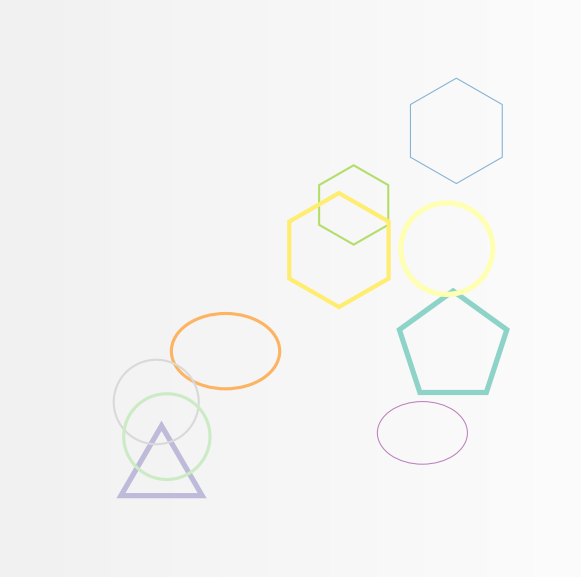[{"shape": "pentagon", "thickness": 2.5, "radius": 0.49, "center": [0.78, 0.398]}, {"shape": "circle", "thickness": 2.5, "radius": 0.4, "center": [0.769, 0.569]}, {"shape": "triangle", "thickness": 2.5, "radius": 0.4, "center": [0.278, 0.181]}, {"shape": "hexagon", "thickness": 0.5, "radius": 0.46, "center": [0.785, 0.773]}, {"shape": "oval", "thickness": 1.5, "radius": 0.47, "center": [0.388, 0.391]}, {"shape": "hexagon", "thickness": 1, "radius": 0.34, "center": [0.608, 0.644]}, {"shape": "circle", "thickness": 1, "radius": 0.37, "center": [0.269, 0.303]}, {"shape": "oval", "thickness": 0.5, "radius": 0.39, "center": [0.727, 0.25]}, {"shape": "circle", "thickness": 1.5, "radius": 0.37, "center": [0.287, 0.243]}, {"shape": "hexagon", "thickness": 2, "radius": 0.49, "center": [0.583, 0.566]}]